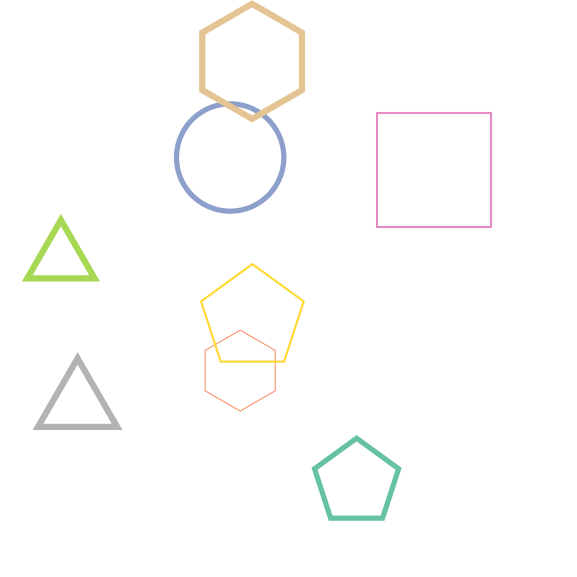[{"shape": "pentagon", "thickness": 2.5, "radius": 0.38, "center": [0.617, 0.164]}, {"shape": "hexagon", "thickness": 0.5, "radius": 0.35, "center": [0.416, 0.357]}, {"shape": "circle", "thickness": 2.5, "radius": 0.46, "center": [0.399, 0.726]}, {"shape": "square", "thickness": 1, "radius": 0.49, "center": [0.751, 0.705]}, {"shape": "triangle", "thickness": 3, "radius": 0.34, "center": [0.105, 0.551]}, {"shape": "pentagon", "thickness": 1, "radius": 0.47, "center": [0.437, 0.448]}, {"shape": "hexagon", "thickness": 3, "radius": 0.5, "center": [0.437, 0.893]}, {"shape": "triangle", "thickness": 3, "radius": 0.4, "center": [0.134, 0.299]}]